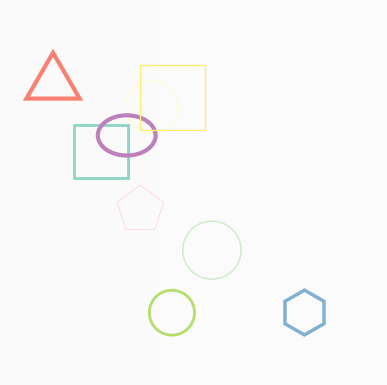[{"shape": "square", "thickness": 2, "radius": 0.35, "center": [0.261, 0.607]}, {"shape": "circle", "thickness": 0.5, "radius": 0.34, "center": [0.392, 0.722]}, {"shape": "triangle", "thickness": 3, "radius": 0.4, "center": [0.137, 0.784]}, {"shape": "hexagon", "thickness": 2.5, "radius": 0.29, "center": [0.786, 0.188]}, {"shape": "circle", "thickness": 2, "radius": 0.29, "center": [0.444, 0.188]}, {"shape": "pentagon", "thickness": 0.5, "radius": 0.32, "center": [0.362, 0.455]}, {"shape": "oval", "thickness": 3, "radius": 0.37, "center": [0.327, 0.648]}, {"shape": "circle", "thickness": 1, "radius": 0.38, "center": [0.547, 0.35]}, {"shape": "square", "thickness": 1, "radius": 0.42, "center": [0.445, 0.747]}]